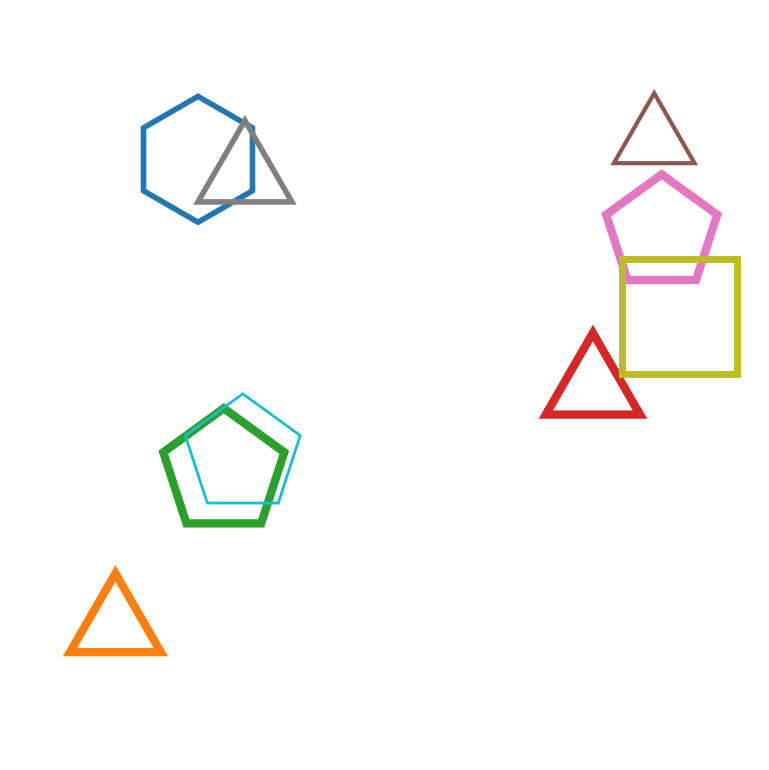[{"shape": "hexagon", "thickness": 2, "radius": 0.41, "center": [0.257, 0.793]}, {"shape": "triangle", "thickness": 3, "radius": 0.34, "center": [0.15, 0.187]}, {"shape": "pentagon", "thickness": 3, "radius": 0.41, "center": [0.291, 0.387]}, {"shape": "triangle", "thickness": 3, "radius": 0.35, "center": [0.77, 0.497]}, {"shape": "triangle", "thickness": 1.5, "radius": 0.3, "center": [0.85, 0.818]}, {"shape": "pentagon", "thickness": 3, "radius": 0.38, "center": [0.859, 0.698]}, {"shape": "triangle", "thickness": 2, "radius": 0.35, "center": [0.318, 0.773]}, {"shape": "square", "thickness": 2.5, "radius": 0.37, "center": [0.882, 0.589]}, {"shape": "pentagon", "thickness": 1, "radius": 0.39, "center": [0.315, 0.41]}]